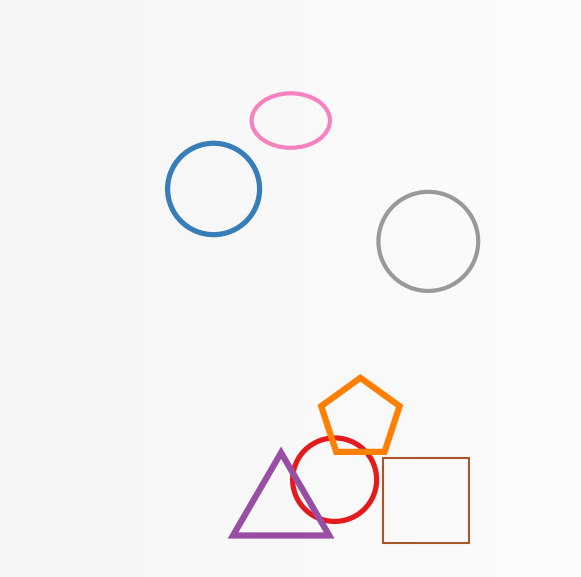[{"shape": "circle", "thickness": 2.5, "radius": 0.36, "center": [0.576, 0.169]}, {"shape": "circle", "thickness": 2.5, "radius": 0.4, "center": [0.367, 0.672]}, {"shape": "triangle", "thickness": 3, "radius": 0.48, "center": [0.484, 0.12]}, {"shape": "pentagon", "thickness": 3, "radius": 0.35, "center": [0.62, 0.274]}, {"shape": "square", "thickness": 1, "radius": 0.37, "center": [0.733, 0.132]}, {"shape": "oval", "thickness": 2, "radius": 0.34, "center": [0.5, 0.79]}, {"shape": "circle", "thickness": 2, "radius": 0.43, "center": [0.737, 0.581]}]